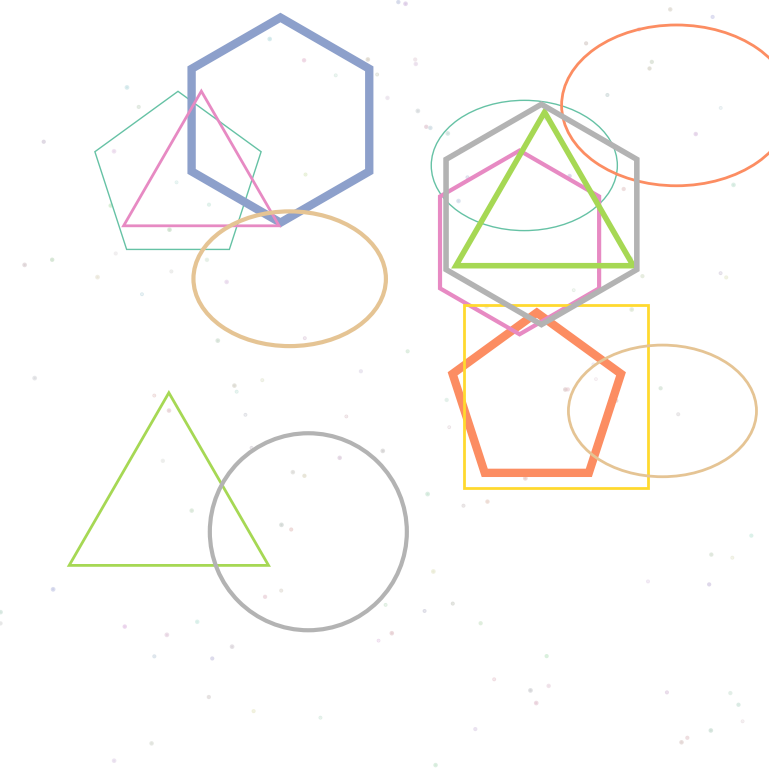[{"shape": "pentagon", "thickness": 0.5, "radius": 0.57, "center": [0.231, 0.768]}, {"shape": "oval", "thickness": 0.5, "radius": 0.6, "center": [0.681, 0.785]}, {"shape": "oval", "thickness": 1, "radius": 0.75, "center": [0.878, 0.863]}, {"shape": "pentagon", "thickness": 3, "radius": 0.58, "center": [0.697, 0.479]}, {"shape": "hexagon", "thickness": 3, "radius": 0.67, "center": [0.364, 0.844]}, {"shape": "hexagon", "thickness": 1.5, "radius": 0.6, "center": [0.675, 0.685]}, {"shape": "triangle", "thickness": 1, "radius": 0.58, "center": [0.261, 0.765]}, {"shape": "triangle", "thickness": 2, "radius": 0.66, "center": [0.707, 0.721]}, {"shape": "triangle", "thickness": 1, "radius": 0.75, "center": [0.219, 0.34]}, {"shape": "square", "thickness": 1, "radius": 0.6, "center": [0.722, 0.485]}, {"shape": "oval", "thickness": 1.5, "radius": 0.62, "center": [0.376, 0.638]}, {"shape": "oval", "thickness": 1, "radius": 0.61, "center": [0.86, 0.466]}, {"shape": "hexagon", "thickness": 2, "radius": 0.72, "center": [0.703, 0.721]}, {"shape": "circle", "thickness": 1.5, "radius": 0.64, "center": [0.4, 0.309]}]